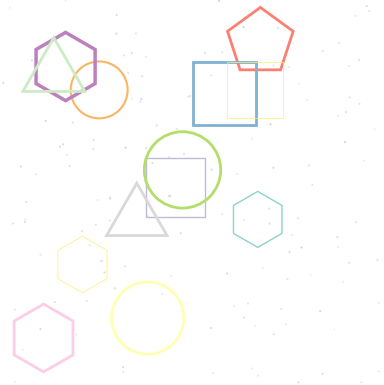[{"shape": "hexagon", "thickness": 1, "radius": 0.36, "center": [0.669, 0.43]}, {"shape": "circle", "thickness": 2, "radius": 0.47, "center": [0.384, 0.174]}, {"shape": "square", "thickness": 1, "radius": 0.38, "center": [0.456, 0.512]}, {"shape": "pentagon", "thickness": 2, "radius": 0.45, "center": [0.676, 0.891]}, {"shape": "square", "thickness": 2, "radius": 0.41, "center": [0.583, 0.757]}, {"shape": "circle", "thickness": 1.5, "radius": 0.37, "center": [0.258, 0.766]}, {"shape": "circle", "thickness": 2, "radius": 0.5, "center": [0.474, 0.559]}, {"shape": "hexagon", "thickness": 2, "radius": 0.44, "center": [0.113, 0.122]}, {"shape": "triangle", "thickness": 2, "radius": 0.45, "center": [0.355, 0.434]}, {"shape": "hexagon", "thickness": 2.5, "radius": 0.44, "center": [0.17, 0.827]}, {"shape": "triangle", "thickness": 2, "radius": 0.47, "center": [0.14, 0.809]}, {"shape": "hexagon", "thickness": 0.5, "radius": 0.37, "center": [0.214, 0.313]}, {"shape": "square", "thickness": 0.5, "radius": 0.36, "center": [0.663, 0.767]}]